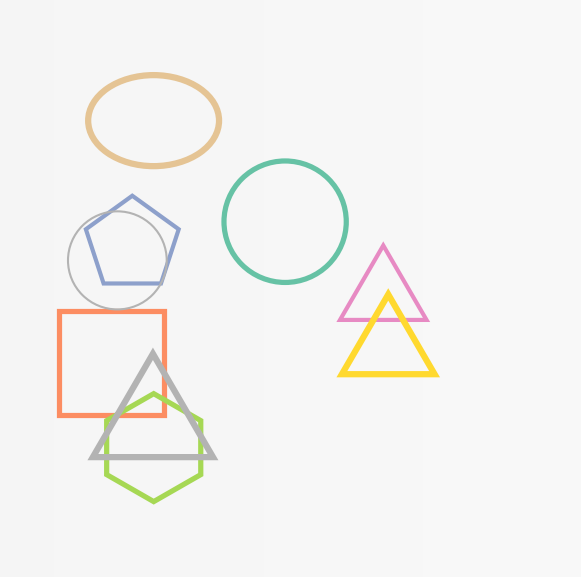[{"shape": "circle", "thickness": 2.5, "radius": 0.53, "center": [0.491, 0.615]}, {"shape": "square", "thickness": 2.5, "radius": 0.45, "center": [0.191, 0.371]}, {"shape": "pentagon", "thickness": 2, "radius": 0.42, "center": [0.228, 0.576]}, {"shape": "triangle", "thickness": 2, "radius": 0.43, "center": [0.659, 0.488]}, {"shape": "hexagon", "thickness": 2.5, "radius": 0.47, "center": [0.264, 0.224]}, {"shape": "triangle", "thickness": 3, "radius": 0.46, "center": [0.668, 0.397]}, {"shape": "oval", "thickness": 3, "radius": 0.56, "center": [0.264, 0.79]}, {"shape": "circle", "thickness": 1, "radius": 0.42, "center": [0.202, 0.548]}, {"shape": "triangle", "thickness": 3, "radius": 0.6, "center": [0.263, 0.267]}]